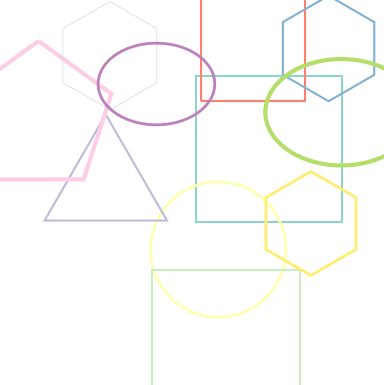[{"shape": "square", "thickness": 1.5, "radius": 0.95, "center": [0.7, 0.613]}, {"shape": "circle", "thickness": 2, "radius": 0.88, "center": [0.567, 0.352]}, {"shape": "triangle", "thickness": 1.5, "radius": 0.92, "center": [0.275, 0.519]}, {"shape": "square", "thickness": 1.5, "radius": 0.68, "center": [0.657, 0.873]}, {"shape": "hexagon", "thickness": 1.5, "radius": 0.69, "center": [0.853, 0.874]}, {"shape": "oval", "thickness": 3, "radius": 0.99, "center": [0.887, 0.709]}, {"shape": "pentagon", "thickness": 3, "radius": 0.99, "center": [0.1, 0.695]}, {"shape": "hexagon", "thickness": 0.5, "radius": 0.7, "center": [0.285, 0.855]}, {"shape": "oval", "thickness": 2, "radius": 0.76, "center": [0.406, 0.782]}, {"shape": "square", "thickness": 1.5, "radius": 0.96, "center": [0.588, 0.106]}, {"shape": "hexagon", "thickness": 2, "radius": 0.67, "center": [0.808, 0.42]}]